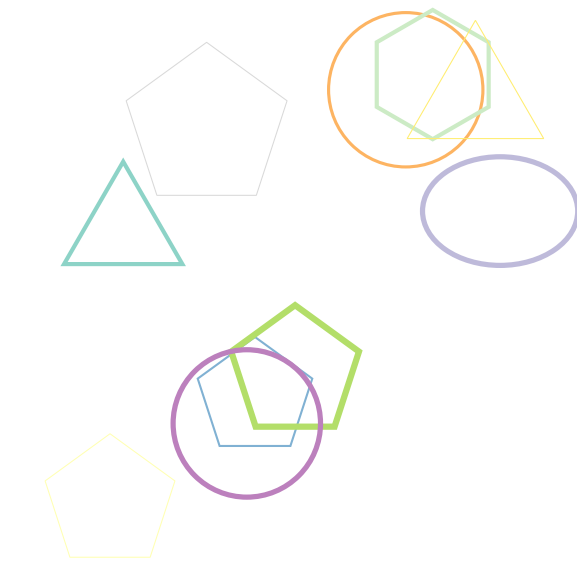[{"shape": "triangle", "thickness": 2, "radius": 0.59, "center": [0.213, 0.601]}, {"shape": "pentagon", "thickness": 0.5, "radius": 0.59, "center": [0.191, 0.13]}, {"shape": "oval", "thickness": 2.5, "radius": 0.67, "center": [0.866, 0.634]}, {"shape": "pentagon", "thickness": 1, "radius": 0.52, "center": [0.442, 0.311]}, {"shape": "circle", "thickness": 1.5, "radius": 0.67, "center": [0.703, 0.844]}, {"shape": "pentagon", "thickness": 3, "radius": 0.58, "center": [0.511, 0.354]}, {"shape": "pentagon", "thickness": 0.5, "radius": 0.73, "center": [0.358, 0.779]}, {"shape": "circle", "thickness": 2.5, "radius": 0.64, "center": [0.427, 0.266]}, {"shape": "hexagon", "thickness": 2, "radius": 0.56, "center": [0.749, 0.87]}, {"shape": "triangle", "thickness": 0.5, "radius": 0.68, "center": [0.823, 0.827]}]